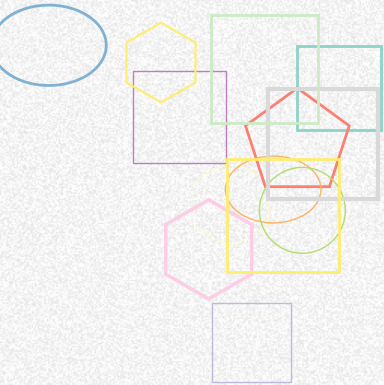[{"shape": "square", "thickness": 2, "radius": 0.54, "center": [0.88, 0.771]}, {"shape": "hexagon", "thickness": 0.5, "radius": 0.57, "center": [0.6, 0.47]}, {"shape": "square", "thickness": 1, "radius": 0.51, "center": [0.653, 0.11]}, {"shape": "pentagon", "thickness": 2, "radius": 0.71, "center": [0.772, 0.63]}, {"shape": "oval", "thickness": 2, "radius": 0.75, "center": [0.127, 0.882]}, {"shape": "oval", "thickness": 1, "radius": 0.62, "center": [0.71, 0.508]}, {"shape": "circle", "thickness": 1, "radius": 0.56, "center": [0.785, 0.454]}, {"shape": "hexagon", "thickness": 2.5, "radius": 0.64, "center": [0.542, 0.352]}, {"shape": "square", "thickness": 3, "radius": 0.71, "center": [0.839, 0.626]}, {"shape": "square", "thickness": 1, "radius": 0.6, "center": [0.466, 0.696]}, {"shape": "square", "thickness": 2, "radius": 0.7, "center": [0.687, 0.821]}, {"shape": "hexagon", "thickness": 1.5, "radius": 0.52, "center": [0.418, 0.838]}, {"shape": "square", "thickness": 2, "radius": 0.73, "center": [0.735, 0.439]}]